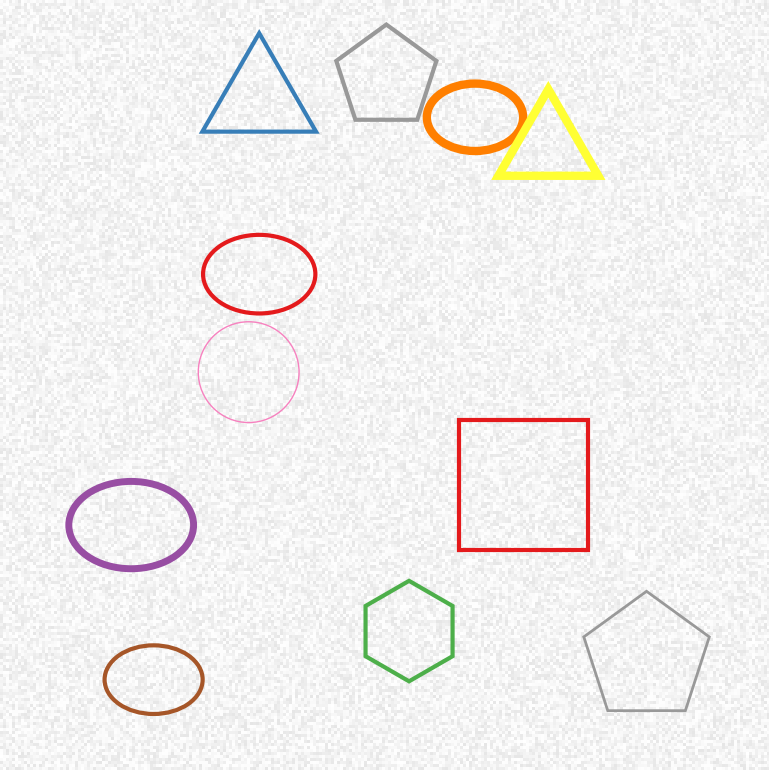[{"shape": "square", "thickness": 1.5, "radius": 0.42, "center": [0.68, 0.37]}, {"shape": "oval", "thickness": 1.5, "radius": 0.36, "center": [0.337, 0.644]}, {"shape": "triangle", "thickness": 1.5, "radius": 0.43, "center": [0.337, 0.872]}, {"shape": "hexagon", "thickness": 1.5, "radius": 0.33, "center": [0.531, 0.18]}, {"shape": "oval", "thickness": 2.5, "radius": 0.41, "center": [0.17, 0.318]}, {"shape": "oval", "thickness": 3, "radius": 0.31, "center": [0.617, 0.848]}, {"shape": "triangle", "thickness": 3, "radius": 0.37, "center": [0.712, 0.809]}, {"shape": "oval", "thickness": 1.5, "radius": 0.32, "center": [0.2, 0.117]}, {"shape": "circle", "thickness": 0.5, "radius": 0.33, "center": [0.323, 0.517]}, {"shape": "pentagon", "thickness": 1.5, "radius": 0.34, "center": [0.502, 0.9]}, {"shape": "pentagon", "thickness": 1, "radius": 0.43, "center": [0.84, 0.146]}]